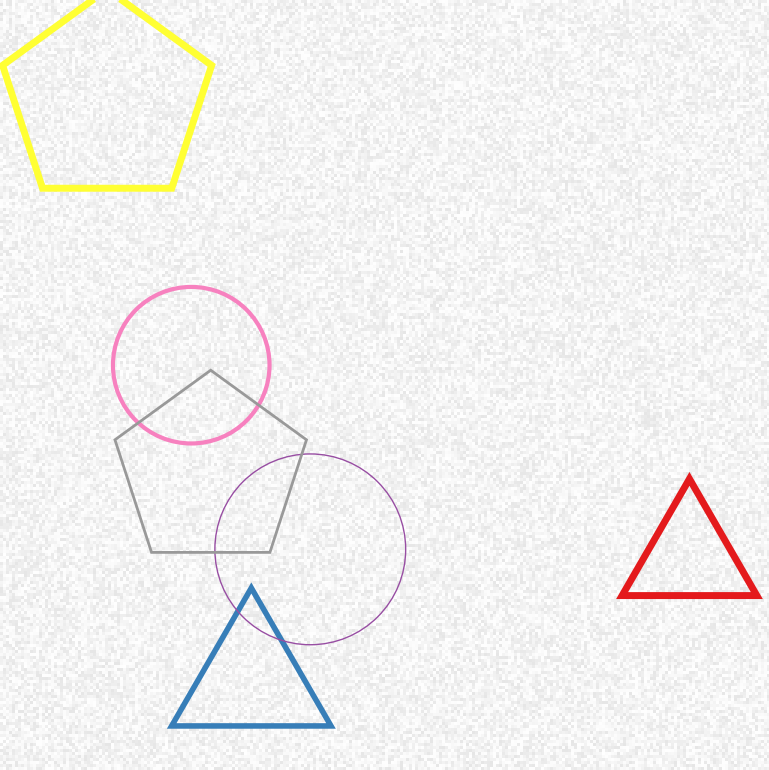[{"shape": "triangle", "thickness": 2.5, "radius": 0.51, "center": [0.895, 0.277]}, {"shape": "triangle", "thickness": 2, "radius": 0.6, "center": [0.326, 0.117]}, {"shape": "circle", "thickness": 0.5, "radius": 0.62, "center": [0.403, 0.287]}, {"shape": "pentagon", "thickness": 2.5, "radius": 0.71, "center": [0.139, 0.871]}, {"shape": "circle", "thickness": 1.5, "radius": 0.51, "center": [0.248, 0.526]}, {"shape": "pentagon", "thickness": 1, "radius": 0.65, "center": [0.274, 0.388]}]